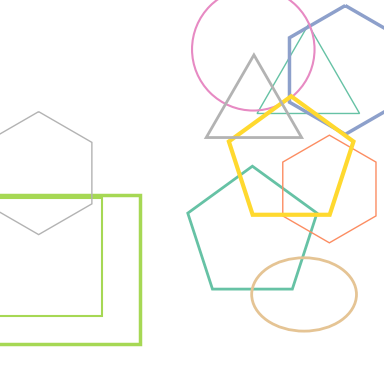[{"shape": "pentagon", "thickness": 2, "radius": 0.88, "center": [0.656, 0.392]}, {"shape": "triangle", "thickness": 1, "radius": 0.77, "center": [0.801, 0.782]}, {"shape": "hexagon", "thickness": 1, "radius": 0.7, "center": [0.856, 0.509]}, {"shape": "hexagon", "thickness": 2.5, "radius": 0.84, "center": [0.897, 0.818]}, {"shape": "circle", "thickness": 1.5, "radius": 0.8, "center": [0.658, 0.872]}, {"shape": "square", "thickness": 2.5, "radius": 0.97, "center": [0.171, 0.299]}, {"shape": "square", "thickness": 1.5, "radius": 0.76, "center": [0.111, 0.332]}, {"shape": "pentagon", "thickness": 3, "radius": 0.85, "center": [0.756, 0.58]}, {"shape": "oval", "thickness": 2, "radius": 0.68, "center": [0.79, 0.235]}, {"shape": "triangle", "thickness": 2, "radius": 0.72, "center": [0.66, 0.714]}, {"shape": "hexagon", "thickness": 1, "radius": 0.8, "center": [0.1, 0.55]}]